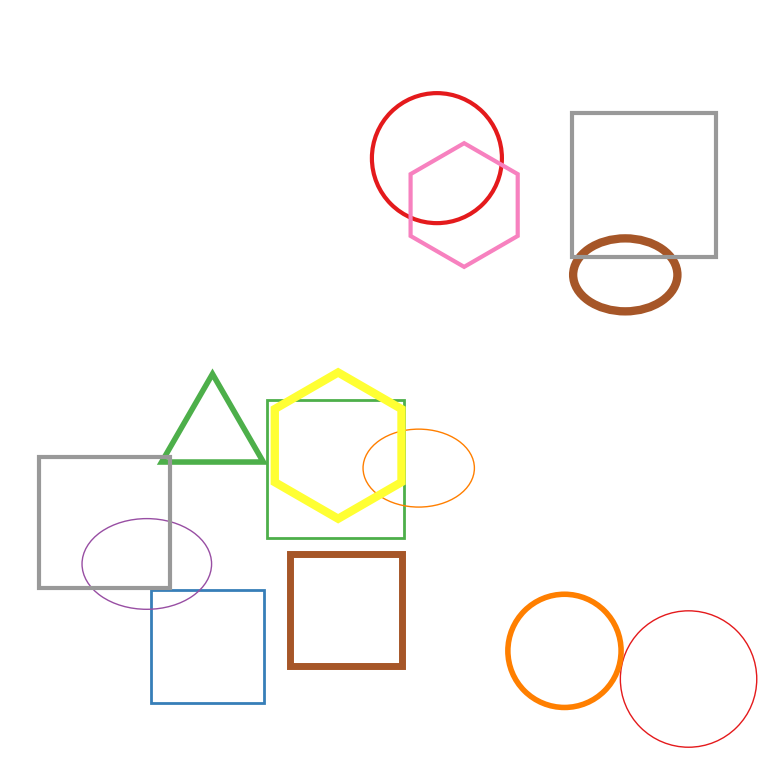[{"shape": "circle", "thickness": 0.5, "radius": 0.44, "center": [0.894, 0.118]}, {"shape": "circle", "thickness": 1.5, "radius": 0.42, "center": [0.567, 0.795]}, {"shape": "square", "thickness": 1, "radius": 0.37, "center": [0.269, 0.161]}, {"shape": "triangle", "thickness": 2, "radius": 0.38, "center": [0.276, 0.438]}, {"shape": "square", "thickness": 1, "radius": 0.45, "center": [0.436, 0.39]}, {"shape": "oval", "thickness": 0.5, "radius": 0.42, "center": [0.191, 0.268]}, {"shape": "oval", "thickness": 0.5, "radius": 0.36, "center": [0.544, 0.392]}, {"shape": "circle", "thickness": 2, "radius": 0.37, "center": [0.733, 0.155]}, {"shape": "hexagon", "thickness": 3, "radius": 0.47, "center": [0.439, 0.421]}, {"shape": "oval", "thickness": 3, "radius": 0.34, "center": [0.812, 0.643]}, {"shape": "square", "thickness": 2.5, "radius": 0.36, "center": [0.449, 0.207]}, {"shape": "hexagon", "thickness": 1.5, "radius": 0.4, "center": [0.603, 0.734]}, {"shape": "square", "thickness": 1.5, "radius": 0.47, "center": [0.836, 0.76]}, {"shape": "square", "thickness": 1.5, "radius": 0.42, "center": [0.135, 0.321]}]